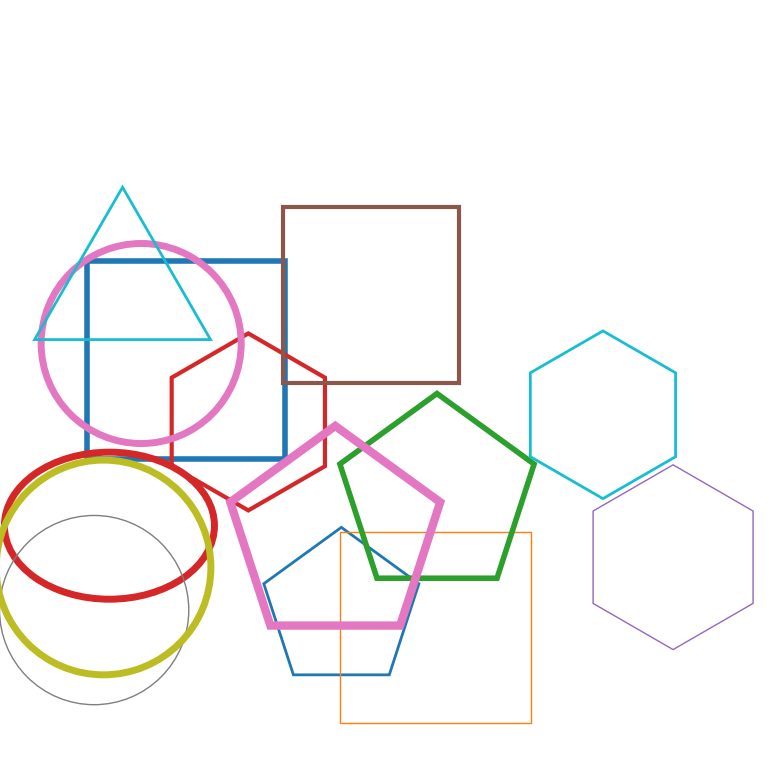[{"shape": "square", "thickness": 2, "radius": 0.64, "center": [0.241, 0.532]}, {"shape": "pentagon", "thickness": 1, "radius": 0.53, "center": [0.443, 0.209]}, {"shape": "square", "thickness": 0.5, "radius": 0.62, "center": [0.566, 0.186]}, {"shape": "pentagon", "thickness": 2, "radius": 0.66, "center": [0.568, 0.356]}, {"shape": "oval", "thickness": 2.5, "radius": 0.68, "center": [0.142, 0.317]}, {"shape": "hexagon", "thickness": 1.5, "radius": 0.57, "center": [0.322, 0.452]}, {"shape": "hexagon", "thickness": 0.5, "radius": 0.6, "center": [0.874, 0.276]}, {"shape": "square", "thickness": 1.5, "radius": 0.57, "center": [0.482, 0.616]}, {"shape": "circle", "thickness": 2.5, "radius": 0.65, "center": [0.183, 0.554]}, {"shape": "pentagon", "thickness": 3, "radius": 0.72, "center": [0.435, 0.304]}, {"shape": "circle", "thickness": 0.5, "radius": 0.61, "center": [0.122, 0.208]}, {"shape": "circle", "thickness": 2.5, "radius": 0.7, "center": [0.134, 0.263]}, {"shape": "hexagon", "thickness": 1, "radius": 0.54, "center": [0.783, 0.461]}, {"shape": "triangle", "thickness": 1, "radius": 0.66, "center": [0.159, 0.625]}]